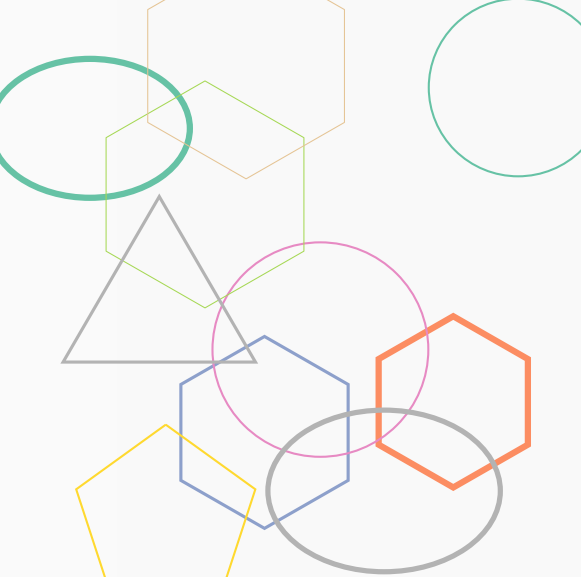[{"shape": "circle", "thickness": 1, "radius": 0.77, "center": [0.891, 0.848]}, {"shape": "oval", "thickness": 3, "radius": 0.86, "center": [0.155, 0.777]}, {"shape": "hexagon", "thickness": 3, "radius": 0.74, "center": [0.78, 0.303]}, {"shape": "hexagon", "thickness": 1.5, "radius": 0.83, "center": [0.455, 0.25]}, {"shape": "circle", "thickness": 1, "radius": 0.93, "center": [0.551, 0.394]}, {"shape": "hexagon", "thickness": 0.5, "radius": 0.98, "center": [0.353, 0.662]}, {"shape": "pentagon", "thickness": 1, "radius": 0.81, "center": [0.285, 0.102]}, {"shape": "hexagon", "thickness": 0.5, "radius": 0.98, "center": [0.423, 0.885]}, {"shape": "oval", "thickness": 2.5, "radius": 1.0, "center": [0.661, 0.149]}, {"shape": "triangle", "thickness": 1.5, "radius": 0.96, "center": [0.274, 0.468]}]